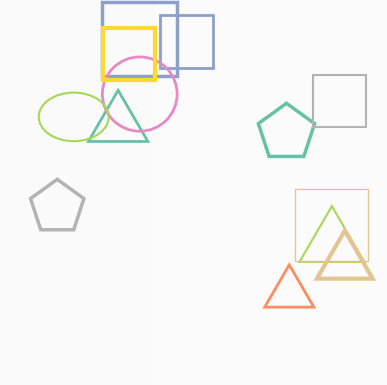[{"shape": "pentagon", "thickness": 2.5, "radius": 0.38, "center": [0.739, 0.655]}, {"shape": "triangle", "thickness": 2, "radius": 0.44, "center": [0.305, 0.677]}, {"shape": "triangle", "thickness": 2, "radius": 0.37, "center": [0.747, 0.239]}, {"shape": "square", "thickness": 2.5, "radius": 0.48, "center": [0.361, 0.899]}, {"shape": "square", "thickness": 2, "radius": 0.34, "center": [0.482, 0.891]}, {"shape": "circle", "thickness": 2, "radius": 0.48, "center": [0.361, 0.756]}, {"shape": "triangle", "thickness": 1.5, "radius": 0.48, "center": [0.856, 0.368]}, {"shape": "oval", "thickness": 1.5, "radius": 0.45, "center": [0.19, 0.696]}, {"shape": "square", "thickness": 3, "radius": 0.34, "center": [0.333, 0.86]}, {"shape": "triangle", "thickness": 3, "radius": 0.42, "center": [0.89, 0.318]}, {"shape": "square", "thickness": 1, "radius": 0.47, "center": [0.856, 0.415]}, {"shape": "square", "thickness": 1.5, "radius": 0.34, "center": [0.877, 0.738]}, {"shape": "pentagon", "thickness": 2.5, "radius": 0.36, "center": [0.148, 0.462]}]